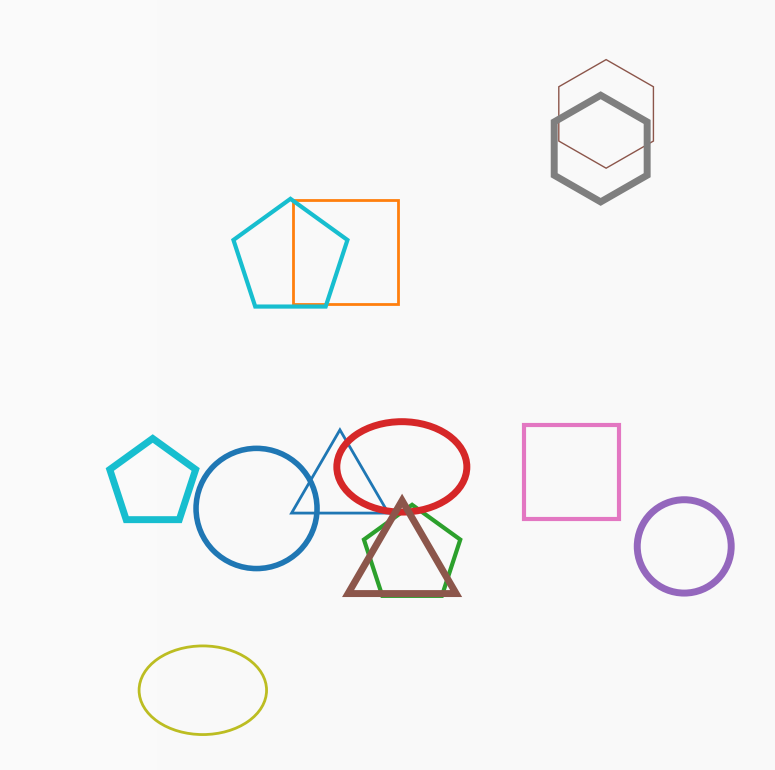[{"shape": "triangle", "thickness": 1, "radius": 0.36, "center": [0.439, 0.37]}, {"shape": "circle", "thickness": 2, "radius": 0.39, "center": [0.331, 0.34]}, {"shape": "square", "thickness": 1, "radius": 0.34, "center": [0.446, 0.673]}, {"shape": "pentagon", "thickness": 1.5, "radius": 0.33, "center": [0.532, 0.279]}, {"shape": "oval", "thickness": 2.5, "radius": 0.42, "center": [0.518, 0.394]}, {"shape": "circle", "thickness": 2.5, "radius": 0.3, "center": [0.883, 0.29]}, {"shape": "triangle", "thickness": 2.5, "radius": 0.4, "center": [0.519, 0.269]}, {"shape": "hexagon", "thickness": 0.5, "radius": 0.35, "center": [0.782, 0.852]}, {"shape": "square", "thickness": 1.5, "radius": 0.31, "center": [0.737, 0.387]}, {"shape": "hexagon", "thickness": 2.5, "radius": 0.35, "center": [0.775, 0.807]}, {"shape": "oval", "thickness": 1, "radius": 0.41, "center": [0.262, 0.104]}, {"shape": "pentagon", "thickness": 2.5, "radius": 0.29, "center": [0.197, 0.372]}, {"shape": "pentagon", "thickness": 1.5, "radius": 0.39, "center": [0.375, 0.664]}]